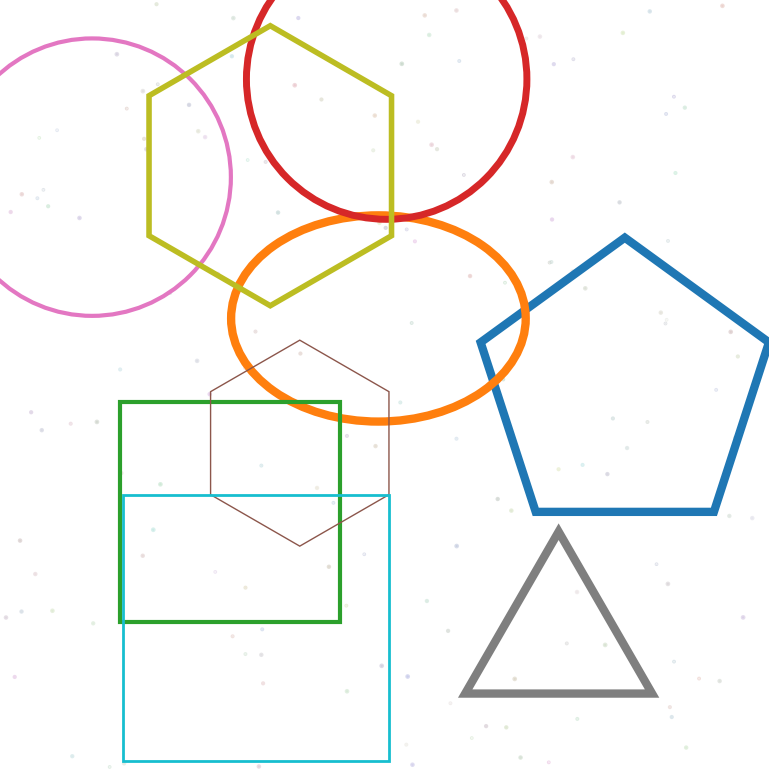[{"shape": "pentagon", "thickness": 3, "radius": 0.98, "center": [0.811, 0.495]}, {"shape": "oval", "thickness": 3, "radius": 0.96, "center": [0.491, 0.586]}, {"shape": "square", "thickness": 1.5, "radius": 0.71, "center": [0.299, 0.334]}, {"shape": "circle", "thickness": 2.5, "radius": 0.91, "center": [0.502, 0.897]}, {"shape": "hexagon", "thickness": 0.5, "radius": 0.67, "center": [0.389, 0.424]}, {"shape": "circle", "thickness": 1.5, "radius": 0.9, "center": [0.12, 0.77]}, {"shape": "triangle", "thickness": 3, "radius": 0.7, "center": [0.725, 0.169]}, {"shape": "hexagon", "thickness": 2, "radius": 0.91, "center": [0.351, 0.785]}, {"shape": "square", "thickness": 1, "radius": 0.86, "center": [0.332, 0.184]}]